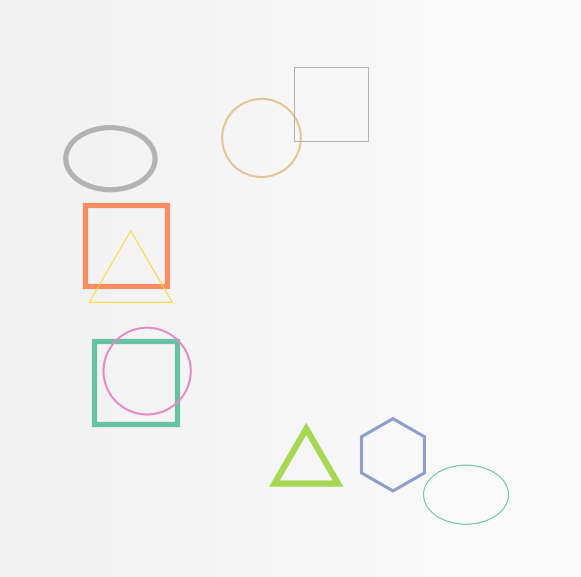[{"shape": "oval", "thickness": 0.5, "radius": 0.37, "center": [0.802, 0.142]}, {"shape": "square", "thickness": 2.5, "radius": 0.36, "center": [0.234, 0.337]}, {"shape": "square", "thickness": 2.5, "radius": 0.35, "center": [0.217, 0.574]}, {"shape": "hexagon", "thickness": 1.5, "radius": 0.31, "center": [0.676, 0.212]}, {"shape": "circle", "thickness": 1, "radius": 0.38, "center": [0.253, 0.357]}, {"shape": "triangle", "thickness": 3, "radius": 0.32, "center": [0.527, 0.193]}, {"shape": "triangle", "thickness": 0.5, "radius": 0.41, "center": [0.225, 0.517]}, {"shape": "circle", "thickness": 1, "radius": 0.34, "center": [0.45, 0.76]}, {"shape": "square", "thickness": 0.5, "radius": 0.32, "center": [0.569, 0.82]}, {"shape": "oval", "thickness": 2.5, "radius": 0.38, "center": [0.19, 0.724]}]